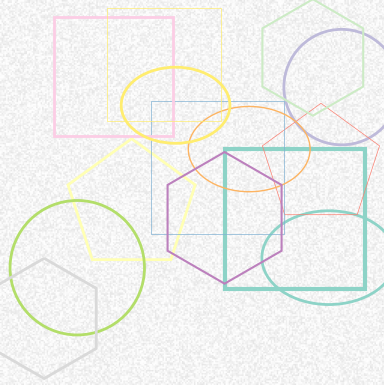[{"shape": "square", "thickness": 3, "radius": 0.91, "center": [0.766, 0.432]}, {"shape": "oval", "thickness": 2, "radius": 0.87, "center": [0.854, 0.331]}, {"shape": "pentagon", "thickness": 2, "radius": 0.87, "center": [0.342, 0.466]}, {"shape": "circle", "thickness": 2, "radius": 0.75, "center": [0.887, 0.774]}, {"shape": "pentagon", "thickness": 0.5, "radius": 0.8, "center": [0.834, 0.572]}, {"shape": "square", "thickness": 0.5, "radius": 0.87, "center": [0.565, 0.564]}, {"shape": "oval", "thickness": 1, "radius": 0.79, "center": [0.647, 0.613]}, {"shape": "circle", "thickness": 2, "radius": 0.87, "center": [0.201, 0.305]}, {"shape": "square", "thickness": 2, "radius": 0.77, "center": [0.295, 0.8]}, {"shape": "hexagon", "thickness": 2, "radius": 0.78, "center": [0.115, 0.173]}, {"shape": "hexagon", "thickness": 1.5, "radius": 0.85, "center": [0.583, 0.434]}, {"shape": "hexagon", "thickness": 1.5, "radius": 0.76, "center": [0.812, 0.851]}, {"shape": "oval", "thickness": 2, "radius": 0.71, "center": [0.456, 0.727]}, {"shape": "square", "thickness": 0.5, "radius": 0.74, "center": [0.426, 0.832]}]